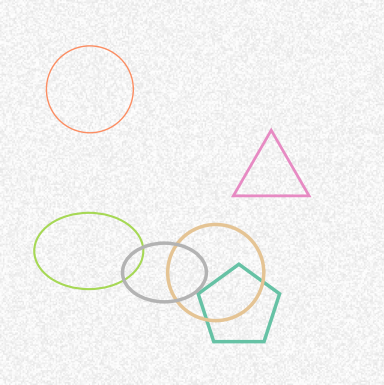[{"shape": "pentagon", "thickness": 2.5, "radius": 0.56, "center": [0.62, 0.203]}, {"shape": "circle", "thickness": 1, "radius": 0.56, "center": [0.233, 0.768]}, {"shape": "triangle", "thickness": 2, "radius": 0.57, "center": [0.704, 0.548]}, {"shape": "oval", "thickness": 1.5, "radius": 0.71, "center": [0.231, 0.348]}, {"shape": "circle", "thickness": 2.5, "radius": 0.62, "center": [0.56, 0.292]}, {"shape": "oval", "thickness": 2.5, "radius": 0.54, "center": [0.427, 0.292]}]